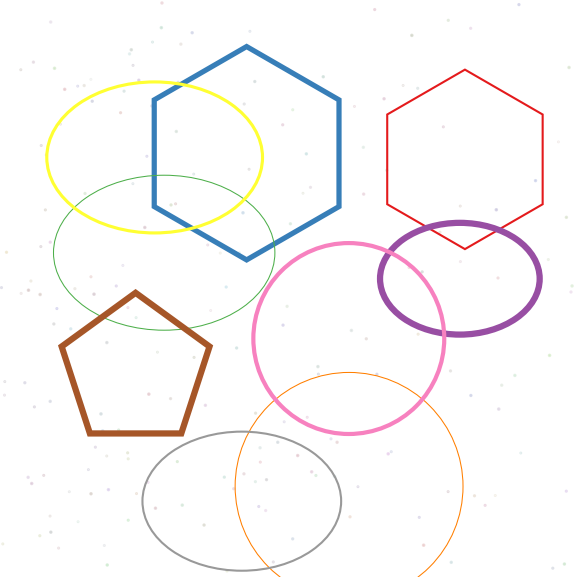[{"shape": "hexagon", "thickness": 1, "radius": 0.78, "center": [0.805, 0.723]}, {"shape": "hexagon", "thickness": 2.5, "radius": 0.92, "center": [0.427, 0.734]}, {"shape": "oval", "thickness": 0.5, "radius": 0.96, "center": [0.284, 0.562]}, {"shape": "oval", "thickness": 3, "radius": 0.69, "center": [0.796, 0.517]}, {"shape": "circle", "thickness": 0.5, "radius": 0.99, "center": [0.604, 0.157]}, {"shape": "oval", "thickness": 1.5, "radius": 0.93, "center": [0.268, 0.727]}, {"shape": "pentagon", "thickness": 3, "radius": 0.67, "center": [0.235, 0.357]}, {"shape": "circle", "thickness": 2, "radius": 0.83, "center": [0.604, 0.413]}, {"shape": "oval", "thickness": 1, "radius": 0.86, "center": [0.419, 0.131]}]